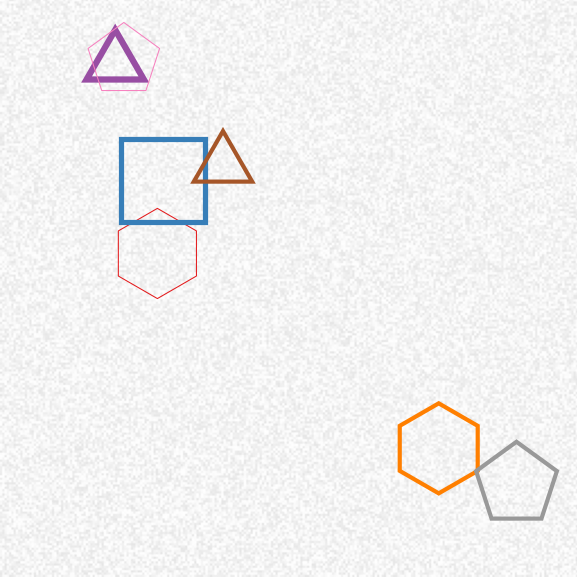[{"shape": "hexagon", "thickness": 0.5, "radius": 0.39, "center": [0.273, 0.56]}, {"shape": "square", "thickness": 2.5, "radius": 0.36, "center": [0.282, 0.687]}, {"shape": "triangle", "thickness": 3, "radius": 0.29, "center": [0.2, 0.89]}, {"shape": "hexagon", "thickness": 2, "radius": 0.39, "center": [0.76, 0.223]}, {"shape": "triangle", "thickness": 2, "radius": 0.29, "center": [0.386, 0.714]}, {"shape": "pentagon", "thickness": 0.5, "radius": 0.33, "center": [0.214, 0.895]}, {"shape": "pentagon", "thickness": 2, "radius": 0.37, "center": [0.894, 0.161]}]